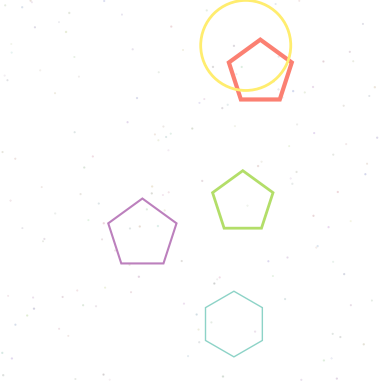[{"shape": "hexagon", "thickness": 1, "radius": 0.43, "center": [0.608, 0.158]}, {"shape": "pentagon", "thickness": 3, "radius": 0.43, "center": [0.676, 0.811]}, {"shape": "pentagon", "thickness": 2, "radius": 0.41, "center": [0.631, 0.474]}, {"shape": "pentagon", "thickness": 1.5, "radius": 0.47, "center": [0.37, 0.391]}, {"shape": "circle", "thickness": 2, "radius": 0.58, "center": [0.638, 0.882]}]